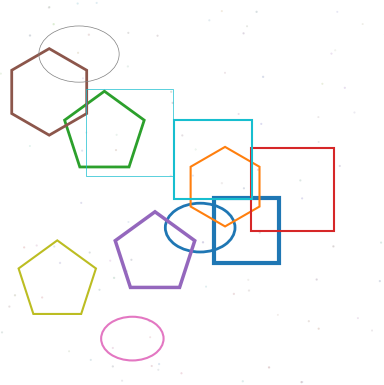[{"shape": "square", "thickness": 3, "radius": 0.42, "center": [0.64, 0.401]}, {"shape": "oval", "thickness": 2, "radius": 0.45, "center": [0.52, 0.409]}, {"shape": "hexagon", "thickness": 1.5, "radius": 0.52, "center": [0.585, 0.515]}, {"shape": "pentagon", "thickness": 2, "radius": 0.54, "center": [0.271, 0.654]}, {"shape": "square", "thickness": 1.5, "radius": 0.54, "center": [0.759, 0.508]}, {"shape": "pentagon", "thickness": 2.5, "radius": 0.54, "center": [0.403, 0.341]}, {"shape": "hexagon", "thickness": 2, "radius": 0.56, "center": [0.128, 0.761]}, {"shape": "oval", "thickness": 1.5, "radius": 0.41, "center": [0.344, 0.121]}, {"shape": "oval", "thickness": 0.5, "radius": 0.52, "center": [0.205, 0.86]}, {"shape": "pentagon", "thickness": 1.5, "radius": 0.53, "center": [0.149, 0.27]}, {"shape": "square", "thickness": 0.5, "radius": 0.57, "center": [0.337, 0.656]}, {"shape": "square", "thickness": 1.5, "radius": 0.51, "center": [0.553, 0.586]}]